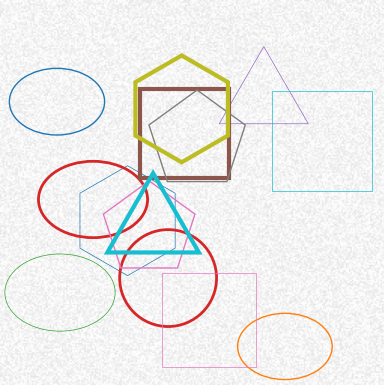[{"shape": "oval", "thickness": 1, "radius": 0.62, "center": [0.148, 0.736]}, {"shape": "hexagon", "thickness": 0.5, "radius": 0.71, "center": [0.331, 0.427]}, {"shape": "oval", "thickness": 1, "radius": 0.61, "center": [0.74, 0.1]}, {"shape": "oval", "thickness": 0.5, "radius": 0.72, "center": [0.156, 0.24]}, {"shape": "oval", "thickness": 2, "radius": 0.71, "center": [0.242, 0.482]}, {"shape": "circle", "thickness": 2, "radius": 0.63, "center": [0.437, 0.278]}, {"shape": "triangle", "thickness": 0.5, "radius": 0.67, "center": [0.685, 0.745]}, {"shape": "square", "thickness": 3, "radius": 0.58, "center": [0.48, 0.652]}, {"shape": "square", "thickness": 0.5, "radius": 0.61, "center": [0.543, 0.17]}, {"shape": "pentagon", "thickness": 1, "radius": 0.63, "center": [0.387, 0.405]}, {"shape": "pentagon", "thickness": 1, "radius": 0.66, "center": [0.512, 0.635]}, {"shape": "hexagon", "thickness": 3, "radius": 0.69, "center": [0.472, 0.717]}, {"shape": "triangle", "thickness": 3, "radius": 0.69, "center": [0.398, 0.413]}, {"shape": "square", "thickness": 0.5, "radius": 0.65, "center": [0.837, 0.633]}]